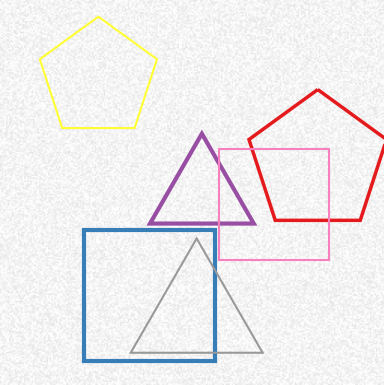[{"shape": "pentagon", "thickness": 2.5, "radius": 0.94, "center": [0.825, 0.58]}, {"shape": "square", "thickness": 3, "radius": 0.85, "center": [0.388, 0.234]}, {"shape": "triangle", "thickness": 3, "radius": 0.78, "center": [0.524, 0.497]}, {"shape": "pentagon", "thickness": 1.5, "radius": 0.8, "center": [0.256, 0.797]}, {"shape": "square", "thickness": 1.5, "radius": 0.72, "center": [0.712, 0.469]}, {"shape": "triangle", "thickness": 1.5, "radius": 0.99, "center": [0.511, 0.183]}]